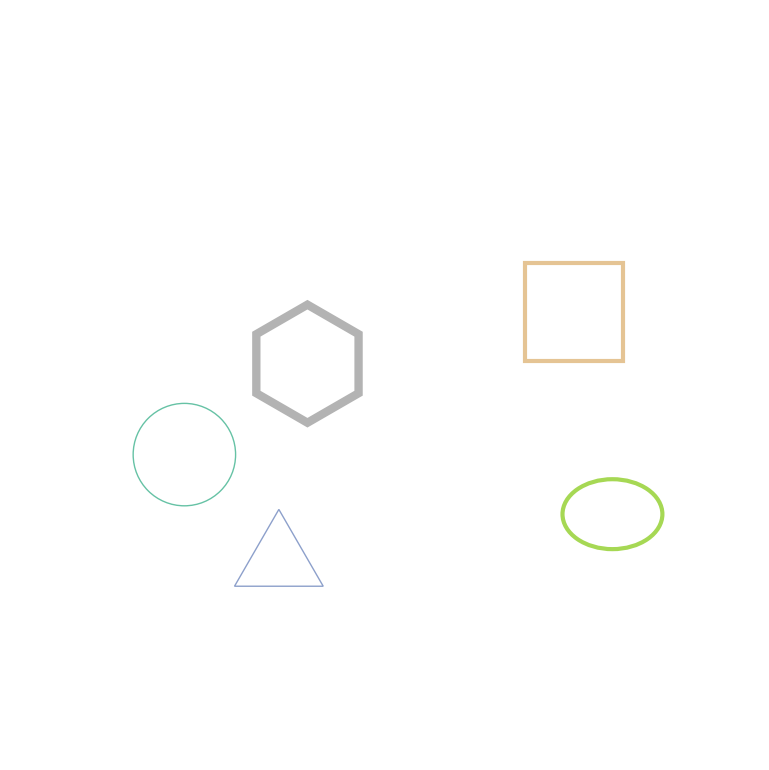[{"shape": "circle", "thickness": 0.5, "radius": 0.33, "center": [0.239, 0.41]}, {"shape": "triangle", "thickness": 0.5, "radius": 0.33, "center": [0.362, 0.272]}, {"shape": "oval", "thickness": 1.5, "radius": 0.32, "center": [0.795, 0.332]}, {"shape": "square", "thickness": 1.5, "radius": 0.32, "center": [0.745, 0.595]}, {"shape": "hexagon", "thickness": 3, "radius": 0.38, "center": [0.399, 0.528]}]